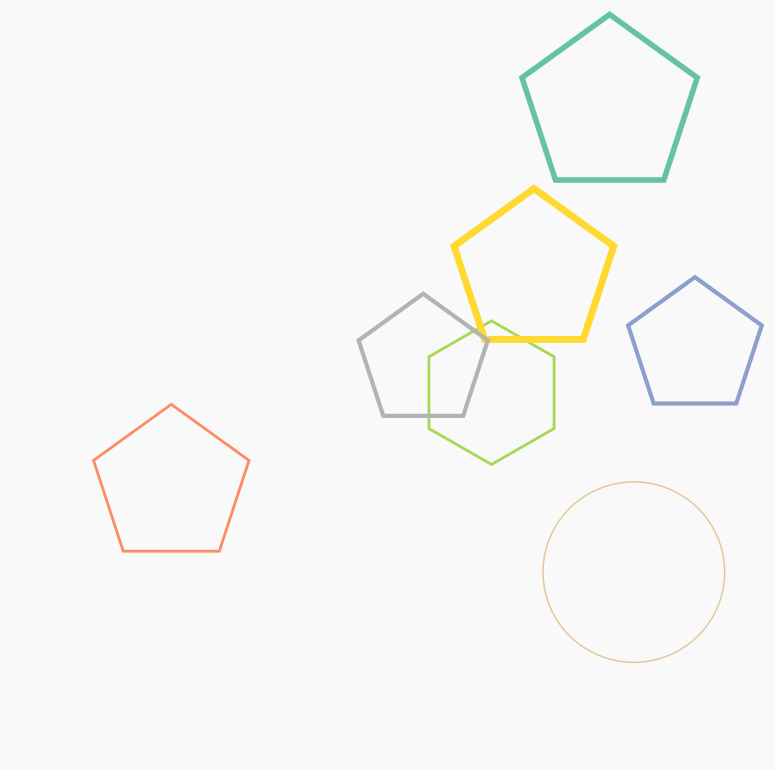[{"shape": "pentagon", "thickness": 2, "radius": 0.59, "center": [0.787, 0.862]}, {"shape": "pentagon", "thickness": 1, "radius": 0.53, "center": [0.221, 0.369]}, {"shape": "pentagon", "thickness": 1.5, "radius": 0.45, "center": [0.897, 0.549]}, {"shape": "hexagon", "thickness": 1, "radius": 0.47, "center": [0.634, 0.49]}, {"shape": "pentagon", "thickness": 2.5, "radius": 0.54, "center": [0.689, 0.647]}, {"shape": "circle", "thickness": 0.5, "radius": 0.59, "center": [0.818, 0.257]}, {"shape": "pentagon", "thickness": 1.5, "radius": 0.44, "center": [0.546, 0.531]}]